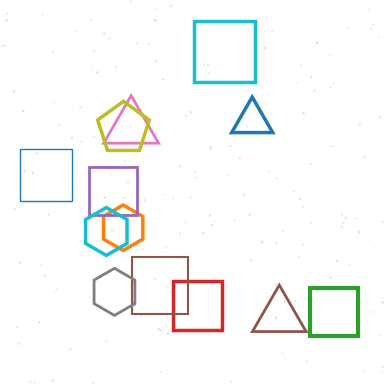[{"shape": "square", "thickness": 1, "radius": 0.34, "center": [0.12, 0.545]}, {"shape": "triangle", "thickness": 2.5, "radius": 0.31, "center": [0.655, 0.686]}, {"shape": "hexagon", "thickness": 2.5, "radius": 0.3, "center": [0.32, 0.408]}, {"shape": "square", "thickness": 3, "radius": 0.31, "center": [0.867, 0.189]}, {"shape": "square", "thickness": 2.5, "radius": 0.32, "center": [0.514, 0.206]}, {"shape": "square", "thickness": 2, "radius": 0.31, "center": [0.294, 0.505]}, {"shape": "triangle", "thickness": 2, "radius": 0.4, "center": [0.725, 0.179]}, {"shape": "square", "thickness": 1.5, "radius": 0.37, "center": [0.416, 0.258]}, {"shape": "triangle", "thickness": 2, "radius": 0.41, "center": [0.341, 0.669]}, {"shape": "hexagon", "thickness": 2, "radius": 0.31, "center": [0.297, 0.242]}, {"shape": "pentagon", "thickness": 2.5, "radius": 0.35, "center": [0.321, 0.666]}, {"shape": "hexagon", "thickness": 2.5, "radius": 0.31, "center": [0.276, 0.399]}, {"shape": "square", "thickness": 2.5, "radius": 0.4, "center": [0.583, 0.866]}]